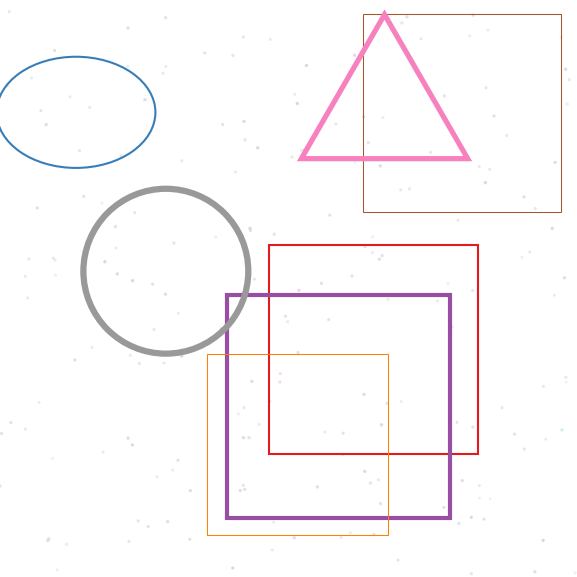[{"shape": "square", "thickness": 1, "radius": 0.9, "center": [0.646, 0.395]}, {"shape": "oval", "thickness": 1, "radius": 0.69, "center": [0.132, 0.805]}, {"shape": "square", "thickness": 2, "radius": 0.97, "center": [0.586, 0.296]}, {"shape": "square", "thickness": 0.5, "radius": 0.78, "center": [0.515, 0.229]}, {"shape": "square", "thickness": 0.5, "radius": 0.86, "center": [0.8, 0.803]}, {"shape": "triangle", "thickness": 2.5, "radius": 0.83, "center": [0.666, 0.808]}, {"shape": "circle", "thickness": 3, "radius": 0.71, "center": [0.287, 0.53]}]